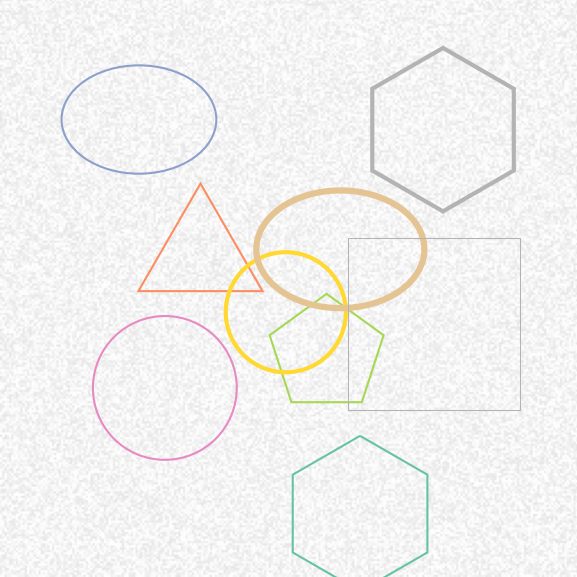[{"shape": "hexagon", "thickness": 1, "radius": 0.67, "center": [0.623, 0.11]}, {"shape": "triangle", "thickness": 1, "radius": 0.62, "center": [0.347, 0.557]}, {"shape": "oval", "thickness": 1, "radius": 0.67, "center": [0.241, 0.792]}, {"shape": "circle", "thickness": 1, "radius": 0.62, "center": [0.285, 0.327]}, {"shape": "pentagon", "thickness": 1, "radius": 0.52, "center": [0.566, 0.387]}, {"shape": "circle", "thickness": 2, "radius": 0.52, "center": [0.495, 0.459]}, {"shape": "oval", "thickness": 3, "radius": 0.73, "center": [0.589, 0.567]}, {"shape": "square", "thickness": 0.5, "radius": 0.75, "center": [0.752, 0.438]}, {"shape": "hexagon", "thickness": 2, "radius": 0.71, "center": [0.767, 0.775]}]